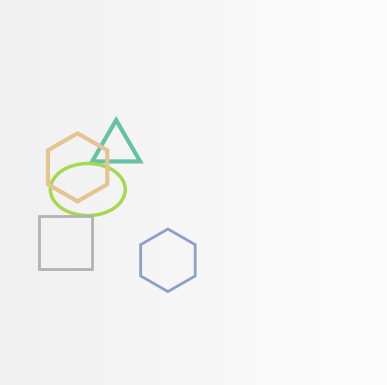[{"shape": "triangle", "thickness": 3, "radius": 0.36, "center": [0.3, 0.616]}, {"shape": "hexagon", "thickness": 2, "radius": 0.41, "center": [0.433, 0.324]}, {"shape": "oval", "thickness": 2.5, "radius": 0.48, "center": [0.227, 0.508]}, {"shape": "hexagon", "thickness": 3, "radius": 0.44, "center": [0.2, 0.565]}, {"shape": "square", "thickness": 2, "radius": 0.34, "center": [0.169, 0.371]}]